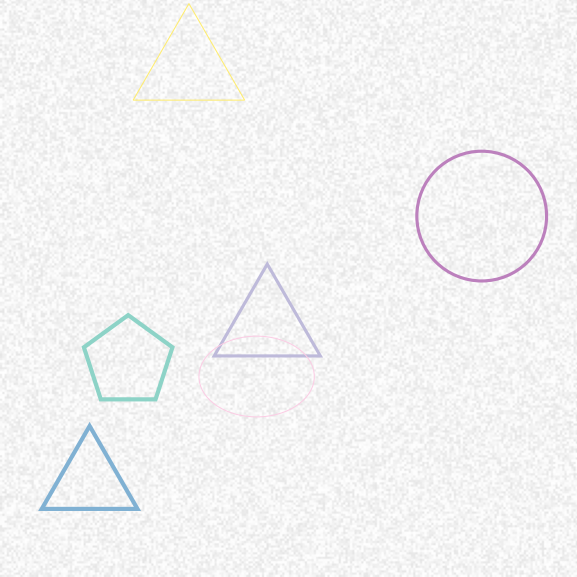[{"shape": "pentagon", "thickness": 2, "radius": 0.4, "center": [0.222, 0.373]}, {"shape": "triangle", "thickness": 1.5, "radius": 0.53, "center": [0.463, 0.436]}, {"shape": "triangle", "thickness": 2, "radius": 0.48, "center": [0.155, 0.166]}, {"shape": "oval", "thickness": 0.5, "radius": 0.5, "center": [0.444, 0.347]}, {"shape": "circle", "thickness": 1.5, "radius": 0.56, "center": [0.834, 0.625]}, {"shape": "triangle", "thickness": 0.5, "radius": 0.56, "center": [0.327, 0.881]}]